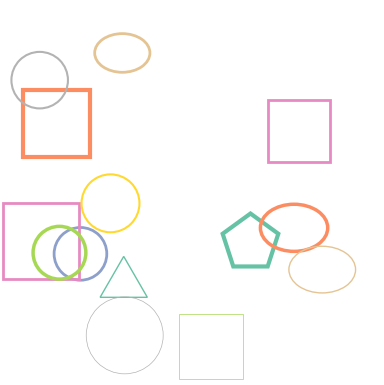[{"shape": "triangle", "thickness": 1, "radius": 0.35, "center": [0.321, 0.263]}, {"shape": "pentagon", "thickness": 3, "radius": 0.38, "center": [0.651, 0.369]}, {"shape": "oval", "thickness": 2.5, "radius": 0.44, "center": [0.764, 0.408]}, {"shape": "square", "thickness": 3, "radius": 0.44, "center": [0.147, 0.679]}, {"shape": "circle", "thickness": 2, "radius": 0.34, "center": [0.209, 0.341]}, {"shape": "square", "thickness": 2, "radius": 0.49, "center": [0.106, 0.373]}, {"shape": "square", "thickness": 2, "radius": 0.4, "center": [0.776, 0.659]}, {"shape": "circle", "thickness": 2.5, "radius": 0.34, "center": [0.154, 0.344]}, {"shape": "square", "thickness": 0.5, "radius": 0.42, "center": [0.547, 0.1]}, {"shape": "circle", "thickness": 1.5, "radius": 0.38, "center": [0.287, 0.472]}, {"shape": "oval", "thickness": 1, "radius": 0.43, "center": [0.837, 0.3]}, {"shape": "oval", "thickness": 2, "radius": 0.36, "center": [0.318, 0.862]}, {"shape": "circle", "thickness": 0.5, "radius": 0.5, "center": [0.324, 0.129]}, {"shape": "circle", "thickness": 1.5, "radius": 0.37, "center": [0.103, 0.792]}]